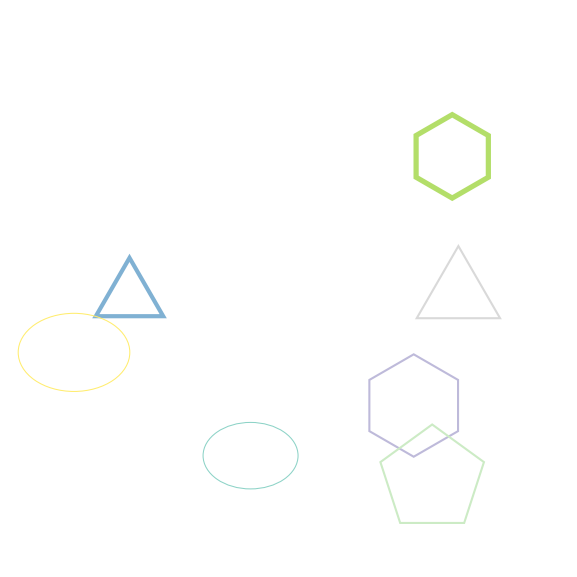[{"shape": "oval", "thickness": 0.5, "radius": 0.41, "center": [0.434, 0.21]}, {"shape": "hexagon", "thickness": 1, "radius": 0.44, "center": [0.716, 0.297]}, {"shape": "triangle", "thickness": 2, "radius": 0.34, "center": [0.224, 0.485]}, {"shape": "hexagon", "thickness": 2.5, "radius": 0.36, "center": [0.783, 0.728]}, {"shape": "triangle", "thickness": 1, "radius": 0.42, "center": [0.794, 0.49]}, {"shape": "pentagon", "thickness": 1, "radius": 0.47, "center": [0.748, 0.17]}, {"shape": "oval", "thickness": 0.5, "radius": 0.48, "center": [0.128, 0.389]}]